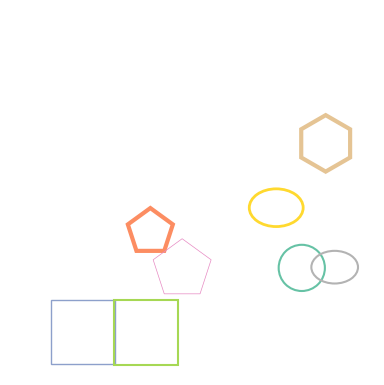[{"shape": "circle", "thickness": 1.5, "radius": 0.3, "center": [0.784, 0.304]}, {"shape": "pentagon", "thickness": 3, "radius": 0.31, "center": [0.391, 0.398]}, {"shape": "square", "thickness": 1, "radius": 0.42, "center": [0.215, 0.138]}, {"shape": "pentagon", "thickness": 0.5, "radius": 0.4, "center": [0.473, 0.301]}, {"shape": "square", "thickness": 1.5, "radius": 0.42, "center": [0.378, 0.136]}, {"shape": "oval", "thickness": 2, "radius": 0.35, "center": [0.717, 0.461]}, {"shape": "hexagon", "thickness": 3, "radius": 0.37, "center": [0.846, 0.628]}, {"shape": "oval", "thickness": 1.5, "radius": 0.3, "center": [0.869, 0.306]}]